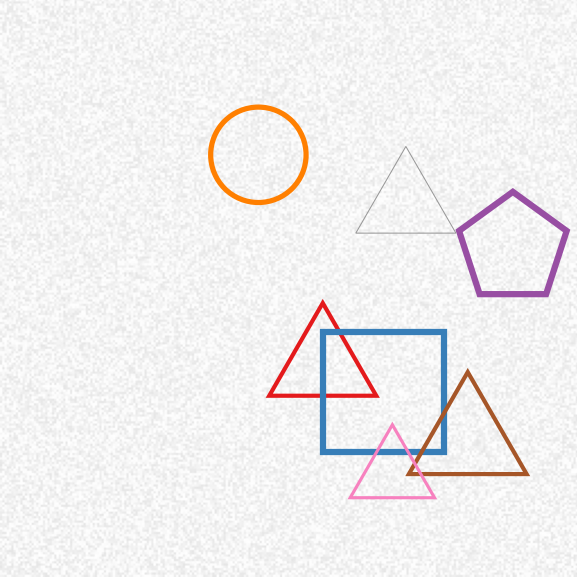[{"shape": "triangle", "thickness": 2, "radius": 0.53, "center": [0.559, 0.367]}, {"shape": "square", "thickness": 3, "radius": 0.52, "center": [0.664, 0.32]}, {"shape": "pentagon", "thickness": 3, "radius": 0.49, "center": [0.888, 0.569]}, {"shape": "circle", "thickness": 2.5, "radius": 0.41, "center": [0.447, 0.731]}, {"shape": "triangle", "thickness": 2, "radius": 0.59, "center": [0.81, 0.237]}, {"shape": "triangle", "thickness": 1.5, "radius": 0.42, "center": [0.679, 0.179]}, {"shape": "triangle", "thickness": 0.5, "radius": 0.5, "center": [0.703, 0.645]}]